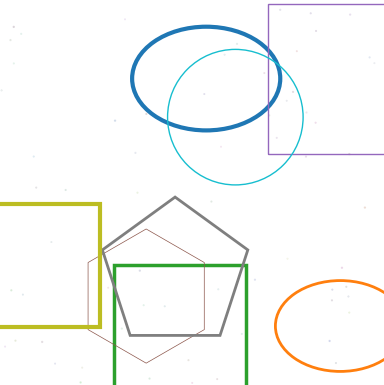[{"shape": "oval", "thickness": 3, "radius": 0.96, "center": [0.536, 0.796]}, {"shape": "oval", "thickness": 2, "radius": 0.84, "center": [0.884, 0.153]}, {"shape": "square", "thickness": 2.5, "radius": 0.86, "center": [0.468, 0.14]}, {"shape": "square", "thickness": 1, "radius": 0.97, "center": [0.892, 0.795]}, {"shape": "hexagon", "thickness": 0.5, "radius": 0.87, "center": [0.38, 0.231]}, {"shape": "pentagon", "thickness": 2, "radius": 0.99, "center": [0.455, 0.289]}, {"shape": "square", "thickness": 3, "radius": 0.8, "center": [0.101, 0.312]}, {"shape": "circle", "thickness": 1, "radius": 0.88, "center": [0.611, 0.696]}]